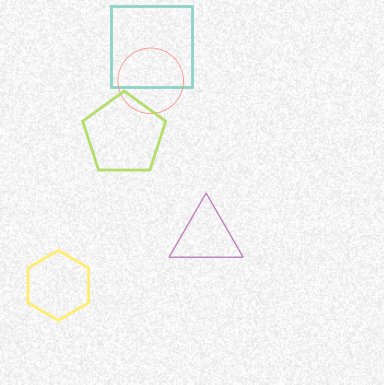[{"shape": "square", "thickness": 2, "radius": 0.53, "center": [0.394, 0.879]}, {"shape": "circle", "thickness": 0.5, "radius": 0.43, "center": [0.391, 0.79]}, {"shape": "pentagon", "thickness": 2, "radius": 0.57, "center": [0.323, 0.65]}, {"shape": "triangle", "thickness": 1, "radius": 0.56, "center": [0.535, 0.387]}, {"shape": "hexagon", "thickness": 2, "radius": 0.45, "center": [0.151, 0.259]}]